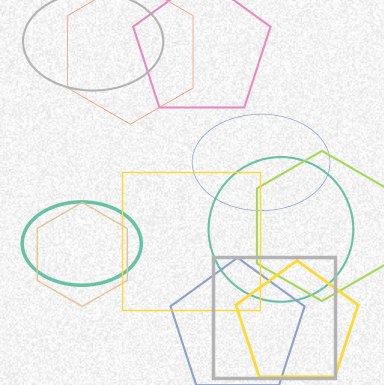[{"shape": "oval", "thickness": 2.5, "radius": 0.77, "center": [0.212, 0.367]}, {"shape": "circle", "thickness": 1.5, "radius": 0.94, "center": [0.73, 0.404]}, {"shape": "hexagon", "thickness": 0.5, "radius": 0.94, "center": [0.339, 0.866]}, {"shape": "pentagon", "thickness": 1.5, "radius": 0.92, "center": [0.617, 0.148]}, {"shape": "oval", "thickness": 0.5, "radius": 0.89, "center": [0.678, 0.578]}, {"shape": "pentagon", "thickness": 1.5, "radius": 0.94, "center": [0.524, 0.873]}, {"shape": "hexagon", "thickness": 1.5, "radius": 0.98, "center": [0.836, 0.413]}, {"shape": "square", "thickness": 1, "radius": 0.9, "center": [0.495, 0.373]}, {"shape": "pentagon", "thickness": 2, "radius": 0.83, "center": [0.772, 0.156]}, {"shape": "hexagon", "thickness": 1, "radius": 0.68, "center": [0.214, 0.339]}, {"shape": "oval", "thickness": 1.5, "radius": 0.91, "center": [0.242, 0.892]}, {"shape": "square", "thickness": 2.5, "radius": 0.79, "center": [0.711, 0.175]}]